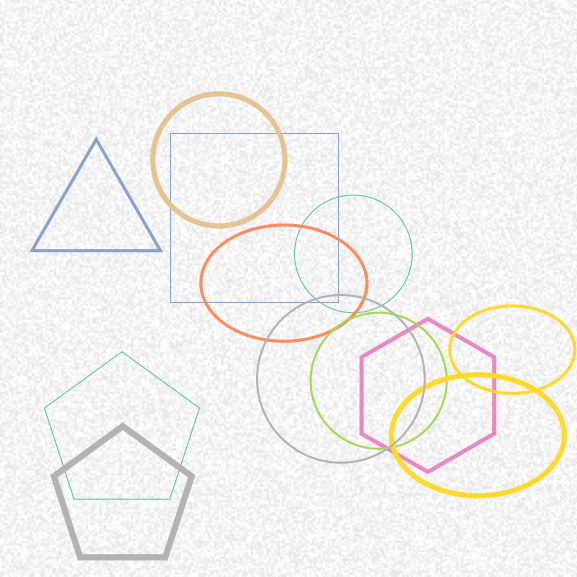[{"shape": "pentagon", "thickness": 0.5, "radius": 0.71, "center": [0.211, 0.249]}, {"shape": "circle", "thickness": 0.5, "radius": 0.51, "center": [0.612, 0.559]}, {"shape": "oval", "thickness": 1.5, "radius": 0.72, "center": [0.492, 0.509]}, {"shape": "triangle", "thickness": 1.5, "radius": 0.64, "center": [0.167, 0.629]}, {"shape": "square", "thickness": 0.5, "radius": 0.73, "center": [0.439, 0.623]}, {"shape": "hexagon", "thickness": 2, "radius": 0.66, "center": [0.741, 0.314]}, {"shape": "circle", "thickness": 1, "radius": 0.59, "center": [0.656, 0.34]}, {"shape": "oval", "thickness": 2.5, "radius": 0.75, "center": [0.828, 0.245]}, {"shape": "oval", "thickness": 1.5, "radius": 0.54, "center": [0.887, 0.394]}, {"shape": "circle", "thickness": 2.5, "radius": 0.57, "center": [0.379, 0.722]}, {"shape": "circle", "thickness": 1, "radius": 0.73, "center": [0.59, 0.343]}, {"shape": "pentagon", "thickness": 3, "radius": 0.63, "center": [0.213, 0.136]}]